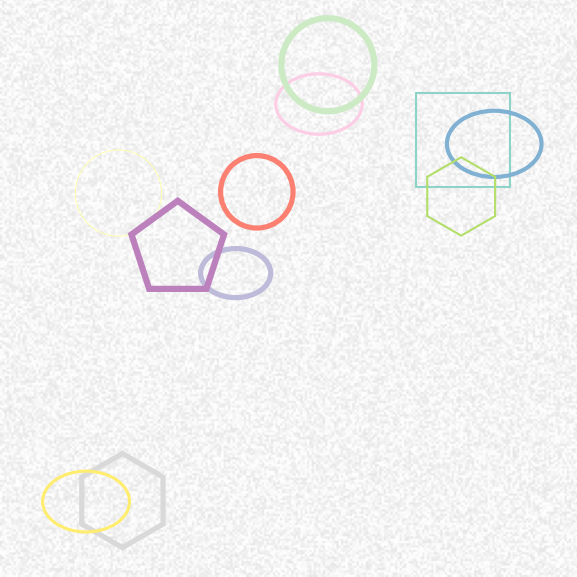[{"shape": "square", "thickness": 1, "radius": 0.41, "center": [0.802, 0.757]}, {"shape": "circle", "thickness": 0.5, "radius": 0.37, "center": [0.205, 0.665]}, {"shape": "oval", "thickness": 2.5, "radius": 0.3, "center": [0.408, 0.526]}, {"shape": "circle", "thickness": 2.5, "radius": 0.31, "center": [0.445, 0.667]}, {"shape": "oval", "thickness": 2, "radius": 0.41, "center": [0.856, 0.75]}, {"shape": "hexagon", "thickness": 1, "radius": 0.34, "center": [0.799, 0.659]}, {"shape": "oval", "thickness": 1.5, "radius": 0.37, "center": [0.552, 0.819]}, {"shape": "hexagon", "thickness": 2.5, "radius": 0.41, "center": [0.212, 0.132]}, {"shape": "pentagon", "thickness": 3, "radius": 0.42, "center": [0.308, 0.567]}, {"shape": "circle", "thickness": 3, "radius": 0.4, "center": [0.568, 0.887]}, {"shape": "oval", "thickness": 1.5, "radius": 0.38, "center": [0.149, 0.131]}]